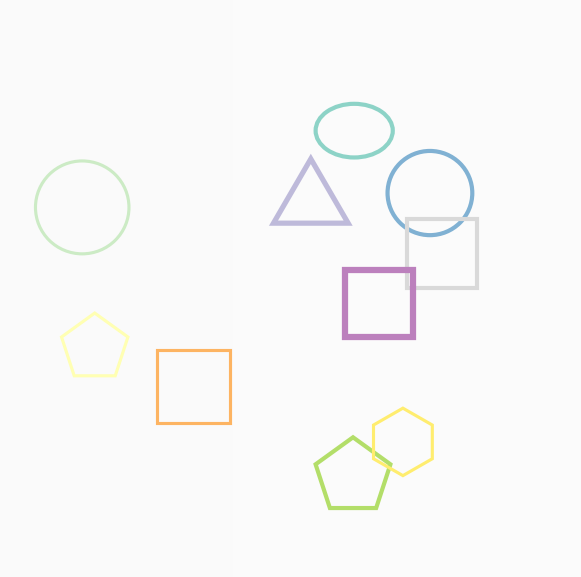[{"shape": "oval", "thickness": 2, "radius": 0.33, "center": [0.609, 0.773]}, {"shape": "pentagon", "thickness": 1.5, "radius": 0.3, "center": [0.163, 0.397]}, {"shape": "triangle", "thickness": 2.5, "radius": 0.37, "center": [0.535, 0.65]}, {"shape": "circle", "thickness": 2, "radius": 0.36, "center": [0.74, 0.665]}, {"shape": "square", "thickness": 1.5, "radius": 0.32, "center": [0.332, 0.33]}, {"shape": "pentagon", "thickness": 2, "radius": 0.34, "center": [0.607, 0.174]}, {"shape": "square", "thickness": 2, "radius": 0.3, "center": [0.761, 0.56]}, {"shape": "square", "thickness": 3, "radius": 0.29, "center": [0.653, 0.474]}, {"shape": "circle", "thickness": 1.5, "radius": 0.4, "center": [0.141, 0.64]}, {"shape": "hexagon", "thickness": 1.5, "radius": 0.29, "center": [0.693, 0.234]}]